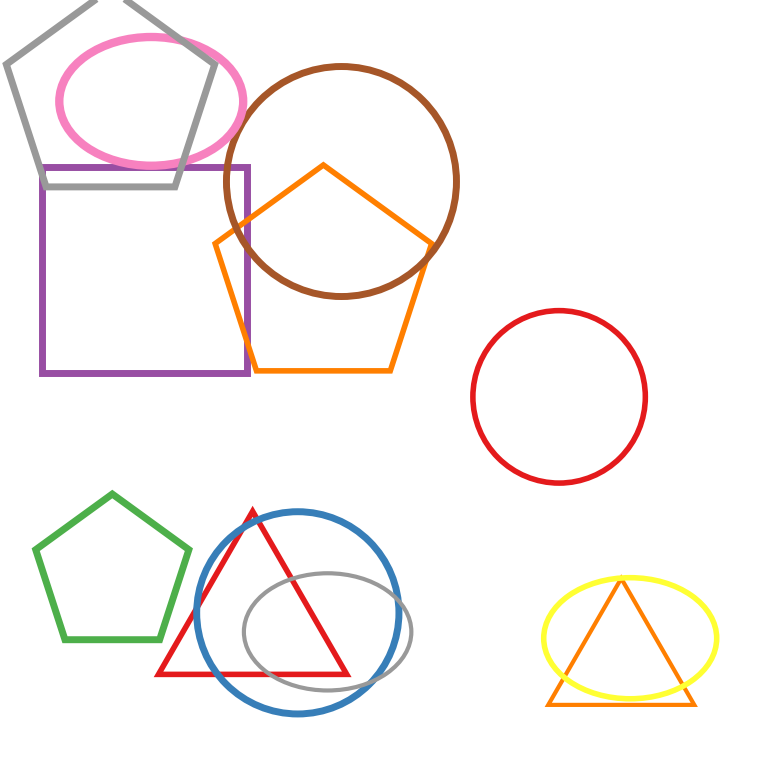[{"shape": "triangle", "thickness": 2, "radius": 0.71, "center": [0.328, 0.195]}, {"shape": "circle", "thickness": 2, "radius": 0.56, "center": [0.726, 0.485]}, {"shape": "circle", "thickness": 2.5, "radius": 0.66, "center": [0.387, 0.204]}, {"shape": "pentagon", "thickness": 2.5, "radius": 0.52, "center": [0.146, 0.254]}, {"shape": "square", "thickness": 2.5, "radius": 0.67, "center": [0.187, 0.649]}, {"shape": "pentagon", "thickness": 2, "radius": 0.74, "center": [0.42, 0.638]}, {"shape": "triangle", "thickness": 1.5, "radius": 0.55, "center": [0.807, 0.139]}, {"shape": "oval", "thickness": 2, "radius": 0.56, "center": [0.818, 0.171]}, {"shape": "circle", "thickness": 2.5, "radius": 0.75, "center": [0.443, 0.764]}, {"shape": "oval", "thickness": 3, "radius": 0.6, "center": [0.196, 0.868]}, {"shape": "oval", "thickness": 1.5, "radius": 0.54, "center": [0.425, 0.179]}, {"shape": "pentagon", "thickness": 2.5, "radius": 0.71, "center": [0.144, 0.872]}]